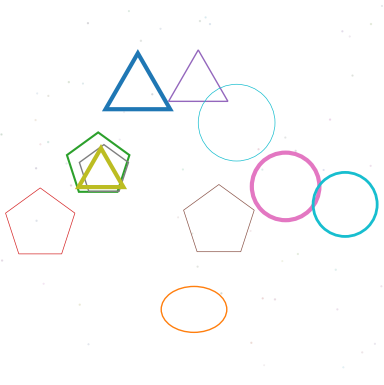[{"shape": "triangle", "thickness": 3, "radius": 0.48, "center": [0.358, 0.765]}, {"shape": "oval", "thickness": 1, "radius": 0.43, "center": [0.504, 0.196]}, {"shape": "pentagon", "thickness": 1.5, "radius": 0.43, "center": [0.255, 0.571]}, {"shape": "pentagon", "thickness": 0.5, "radius": 0.47, "center": [0.104, 0.417]}, {"shape": "triangle", "thickness": 1, "radius": 0.44, "center": [0.515, 0.781]}, {"shape": "pentagon", "thickness": 0.5, "radius": 0.48, "center": [0.569, 0.424]}, {"shape": "circle", "thickness": 3, "radius": 0.44, "center": [0.742, 0.516]}, {"shape": "pentagon", "thickness": 1, "radius": 0.33, "center": [0.27, 0.557]}, {"shape": "triangle", "thickness": 3, "radius": 0.34, "center": [0.262, 0.548]}, {"shape": "circle", "thickness": 2, "radius": 0.42, "center": [0.896, 0.469]}, {"shape": "circle", "thickness": 0.5, "radius": 0.5, "center": [0.615, 0.681]}]